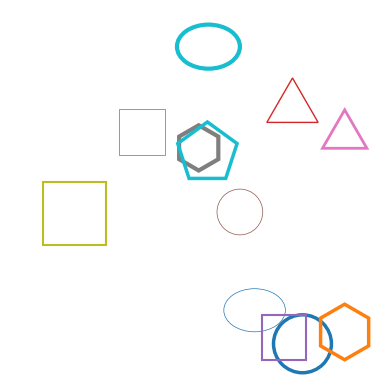[{"shape": "oval", "thickness": 0.5, "radius": 0.4, "center": [0.661, 0.194]}, {"shape": "circle", "thickness": 2.5, "radius": 0.38, "center": [0.786, 0.107]}, {"shape": "hexagon", "thickness": 2.5, "radius": 0.36, "center": [0.895, 0.138]}, {"shape": "square", "thickness": 0.5, "radius": 0.3, "center": [0.37, 0.657]}, {"shape": "triangle", "thickness": 1, "radius": 0.38, "center": [0.76, 0.721]}, {"shape": "square", "thickness": 1.5, "radius": 0.29, "center": [0.738, 0.124]}, {"shape": "circle", "thickness": 0.5, "radius": 0.3, "center": [0.623, 0.449]}, {"shape": "triangle", "thickness": 2, "radius": 0.33, "center": [0.895, 0.648]}, {"shape": "hexagon", "thickness": 3, "radius": 0.29, "center": [0.516, 0.616]}, {"shape": "square", "thickness": 1.5, "radius": 0.41, "center": [0.193, 0.444]}, {"shape": "oval", "thickness": 3, "radius": 0.41, "center": [0.541, 0.879]}, {"shape": "pentagon", "thickness": 2.5, "radius": 0.41, "center": [0.539, 0.602]}]